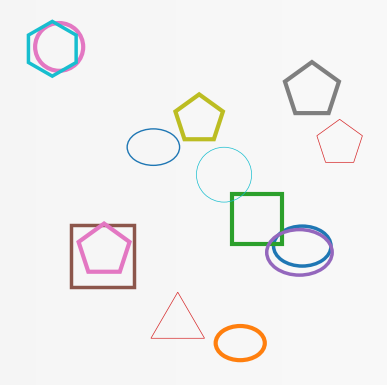[{"shape": "oval", "thickness": 2.5, "radius": 0.37, "center": [0.78, 0.361]}, {"shape": "oval", "thickness": 1, "radius": 0.34, "center": [0.396, 0.618]}, {"shape": "oval", "thickness": 3, "radius": 0.32, "center": [0.62, 0.109]}, {"shape": "square", "thickness": 3, "radius": 0.32, "center": [0.663, 0.431]}, {"shape": "triangle", "thickness": 0.5, "radius": 0.4, "center": [0.459, 0.161]}, {"shape": "pentagon", "thickness": 0.5, "radius": 0.31, "center": [0.876, 0.628]}, {"shape": "oval", "thickness": 2.5, "radius": 0.42, "center": [0.773, 0.345]}, {"shape": "square", "thickness": 2.5, "radius": 0.4, "center": [0.265, 0.336]}, {"shape": "pentagon", "thickness": 3, "radius": 0.35, "center": [0.269, 0.35]}, {"shape": "circle", "thickness": 3, "radius": 0.31, "center": [0.153, 0.878]}, {"shape": "pentagon", "thickness": 3, "radius": 0.37, "center": [0.805, 0.765]}, {"shape": "pentagon", "thickness": 3, "radius": 0.32, "center": [0.514, 0.69]}, {"shape": "hexagon", "thickness": 2.5, "radius": 0.36, "center": [0.135, 0.873]}, {"shape": "circle", "thickness": 0.5, "radius": 0.36, "center": [0.578, 0.546]}]